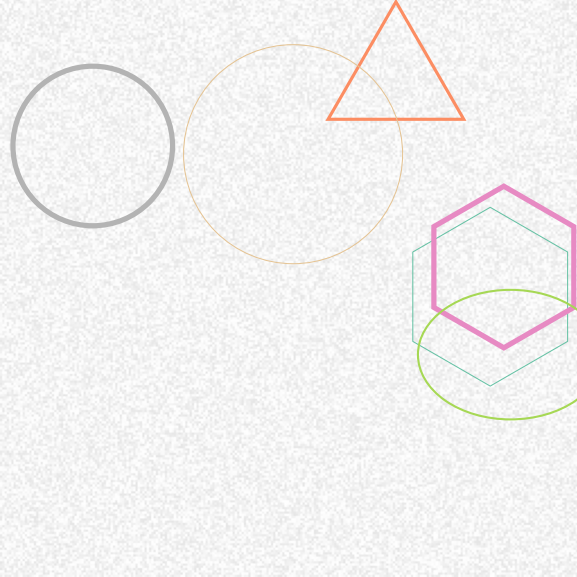[{"shape": "hexagon", "thickness": 0.5, "radius": 0.77, "center": [0.849, 0.485]}, {"shape": "triangle", "thickness": 1.5, "radius": 0.68, "center": [0.686, 0.86]}, {"shape": "hexagon", "thickness": 2.5, "radius": 0.7, "center": [0.872, 0.537]}, {"shape": "oval", "thickness": 1, "radius": 0.8, "center": [0.884, 0.385]}, {"shape": "circle", "thickness": 0.5, "radius": 0.95, "center": [0.507, 0.732]}, {"shape": "circle", "thickness": 2.5, "radius": 0.69, "center": [0.161, 0.746]}]